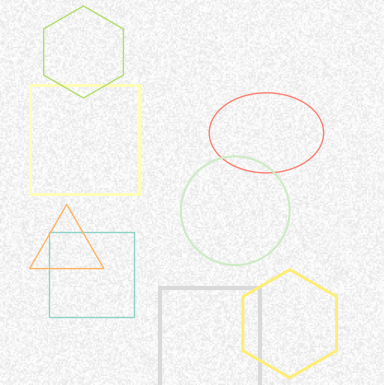[{"shape": "square", "thickness": 1, "radius": 0.56, "center": [0.238, 0.288]}, {"shape": "square", "thickness": 2, "radius": 0.71, "center": [0.219, 0.639]}, {"shape": "oval", "thickness": 1, "radius": 0.74, "center": [0.692, 0.655]}, {"shape": "triangle", "thickness": 1, "radius": 0.56, "center": [0.173, 0.358]}, {"shape": "hexagon", "thickness": 1, "radius": 0.6, "center": [0.217, 0.865]}, {"shape": "square", "thickness": 3, "radius": 0.65, "center": [0.546, 0.121]}, {"shape": "circle", "thickness": 1.5, "radius": 0.71, "center": [0.611, 0.453]}, {"shape": "hexagon", "thickness": 2, "radius": 0.7, "center": [0.753, 0.159]}]